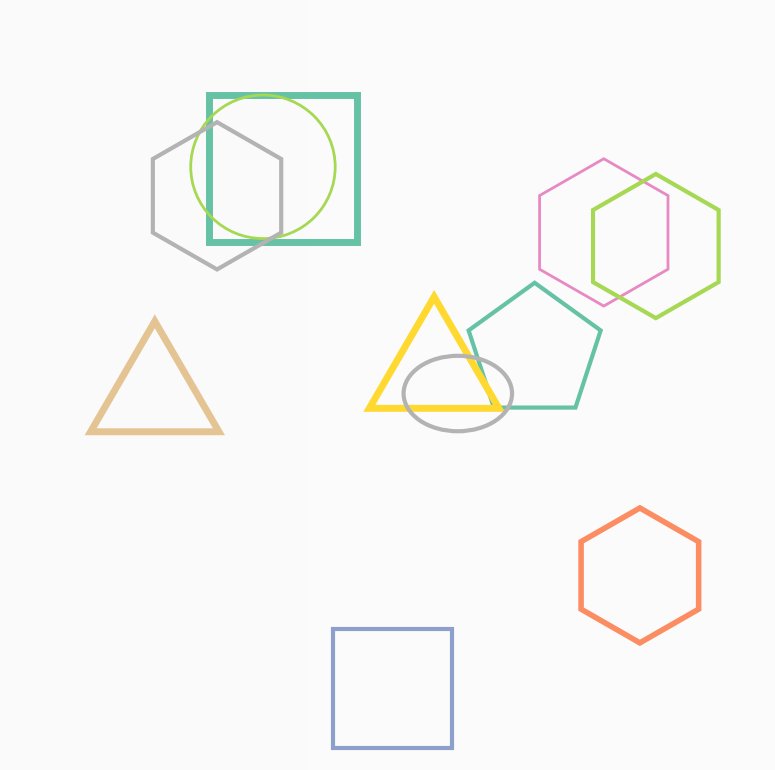[{"shape": "pentagon", "thickness": 1.5, "radius": 0.45, "center": [0.69, 0.543]}, {"shape": "square", "thickness": 2.5, "radius": 0.48, "center": [0.365, 0.781]}, {"shape": "hexagon", "thickness": 2, "radius": 0.44, "center": [0.826, 0.253]}, {"shape": "square", "thickness": 1.5, "radius": 0.38, "center": [0.507, 0.106]}, {"shape": "hexagon", "thickness": 1, "radius": 0.48, "center": [0.779, 0.698]}, {"shape": "hexagon", "thickness": 1.5, "radius": 0.47, "center": [0.846, 0.68]}, {"shape": "circle", "thickness": 1, "radius": 0.47, "center": [0.339, 0.783]}, {"shape": "triangle", "thickness": 2.5, "radius": 0.48, "center": [0.56, 0.518]}, {"shape": "triangle", "thickness": 2.5, "radius": 0.48, "center": [0.2, 0.487]}, {"shape": "hexagon", "thickness": 1.5, "radius": 0.48, "center": [0.28, 0.746]}, {"shape": "oval", "thickness": 1.5, "radius": 0.35, "center": [0.591, 0.489]}]